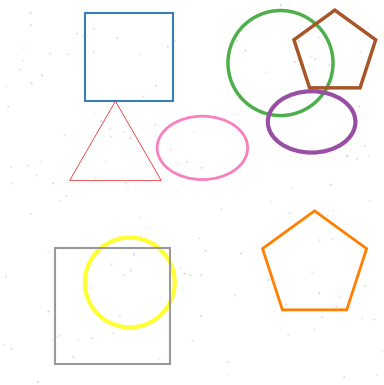[{"shape": "triangle", "thickness": 0.5, "radius": 0.69, "center": [0.3, 0.6]}, {"shape": "square", "thickness": 1.5, "radius": 0.57, "center": [0.334, 0.853]}, {"shape": "circle", "thickness": 2.5, "radius": 0.68, "center": [0.729, 0.836]}, {"shape": "oval", "thickness": 3, "radius": 0.57, "center": [0.809, 0.683]}, {"shape": "pentagon", "thickness": 2, "radius": 0.71, "center": [0.817, 0.31]}, {"shape": "circle", "thickness": 3, "radius": 0.58, "center": [0.337, 0.266]}, {"shape": "pentagon", "thickness": 2.5, "radius": 0.56, "center": [0.87, 0.862]}, {"shape": "oval", "thickness": 2, "radius": 0.59, "center": [0.526, 0.616]}, {"shape": "square", "thickness": 1.5, "radius": 0.75, "center": [0.292, 0.205]}]